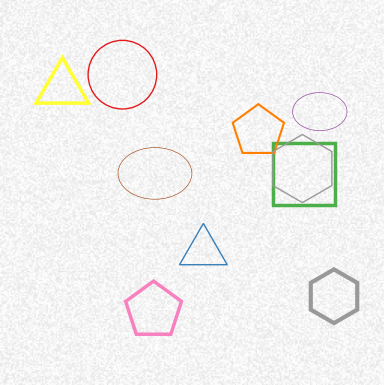[{"shape": "circle", "thickness": 1, "radius": 0.45, "center": [0.318, 0.806]}, {"shape": "triangle", "thickness": 1, "radius": 0.36, "center": [0.528, 0.348]}, {"shape": "square", "thickness": 2.5, "radius": 0.4, "center": [0.79, 0.548]}, {"shape": "oval", "thickness": 0.5, "radius": 0.35, "center": [0.831, 0.71]}, {"shape": "pentagon", "thickness": 1.5, "radius": 0.35, "center": [0.671, 0.659]}, {"shape": "triangle", "thickness": 2.5, "radius": 0.39, "center": [0.162, 0.771]}, {"shape": "oval", "thickness": 0.5, "radius": 0.48, "center": [0.402, 0.55]}, {"shape": "pentagon", "thickness": 2.5, "radius": 0.38, "center": [0.399, 0.194]}, {"shape": "hexagon", "thickness": 3, "radius": 0.35, "center": [0.868, 0.231]}, {"shape": "hexagon", "thickness": 1, "radius": 0.44, "center": [0.785, 0.562]}]